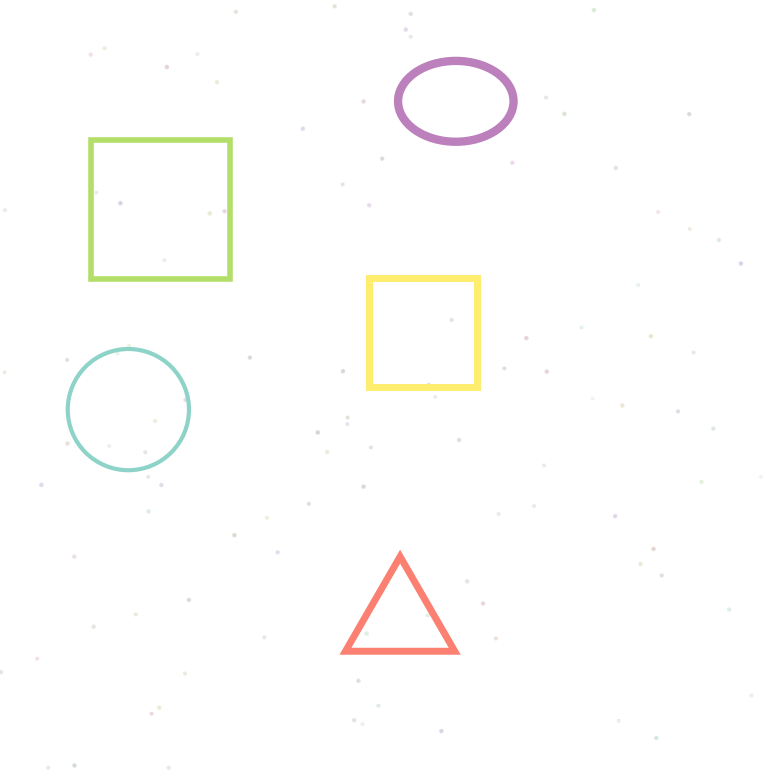[{"shape": "circle", "thickness": 1.5, "radius": 0.39, "center": [0.167, 0.468]}, {"shape": "triangle", "thickness": 2.5, "radius": 0.41, "center": [0.52, 0.195]}, {"shape": "square", "thickness": 2, "radius": 0.45, "center": [0.208, 0.728]}, {"shape": "oval", "thickness": 3, "radius": 0.38, "center": [0.592, 0.868]}, {"shape": "square", "thickness": 2.5, "radius": 0.35, "center": [0.549, 0.568]}]